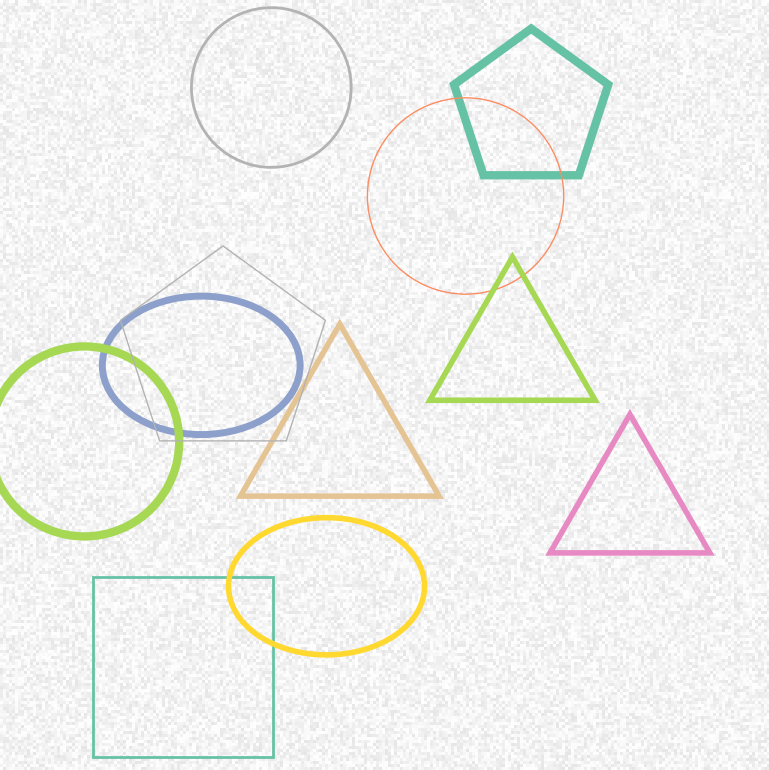[{"shape": "square", "thickness": 1, "radius": 0.59, "center": [0.238, 0.134]}, {"shape": "pentagon", "thickness": 3, "radius": 0.53, "center": [0.69, 0.858]}, {"shape": "circle", "thickness": 0.5, "radius": 0.64, "center": [0.605, 0.745]}, {"shape": "oval", "thickness": 2.5, "radius": 0.64, "center": [0.261, 0.526]}, {"shape": "triangle", "thickness": 2, "radius": 0.6, "center": [0.818, 0.342]}, {"shape": "circle", "thickness": 3, "radius": 0.62, "center": [0.109, 0.427]}, {"shape": "triangle", "thickness": 2, "radius": 0.62, "center": [0.666, 0.542]}, {"shape": "oval", "thickness": 2, "radius": 0.64, "center": [0.424, 0.239]}, {"shape": "triangle", "thickness": 2, "radius": 0.75, "center": [0.441, 0.43]}, {"shape": "circle", "thickness": 1, "radius": 0.52, "center": [0.352, 0.886]}, {"shape": "pentagon", "thickness": 0.5, "radius": 0.7, "center": [0.29, 0.541]}]